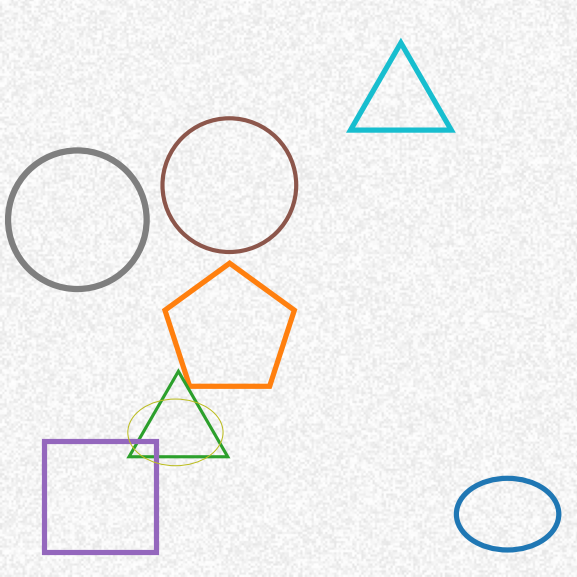[{"shape": "oval", "thickness": 2.5, "radius": 0.44, "center": [0.879, 0.109]}, {"shape": "pentagon", "thickness": 2.5, "radius": 0.59, "center": [0.398, 0.426]}, {"shape": "triangle", "thickness": 1.5, "radius": 0.49, "center": [0.309, 0.258]}, {"shape": "square", "thickness": 2.5, "radius": 0.48, "center": [0.174, 0.139]}, {"shape": "circle", "thickness": 2, "radius": 0.58, "center": [0.397, 0.679]}, {"shape": "circle", "thickness": 3, "radius": 0.6, "center": [0.134, 0.619]}, {"shape": "oval", "thickness": 0.5, "radius": 0.41, "center": [0.304, 0.25]}, {"shape": "triangle", "thickness": 2.5, "radius": 0.5, "center": [0.694, 0.824]}]